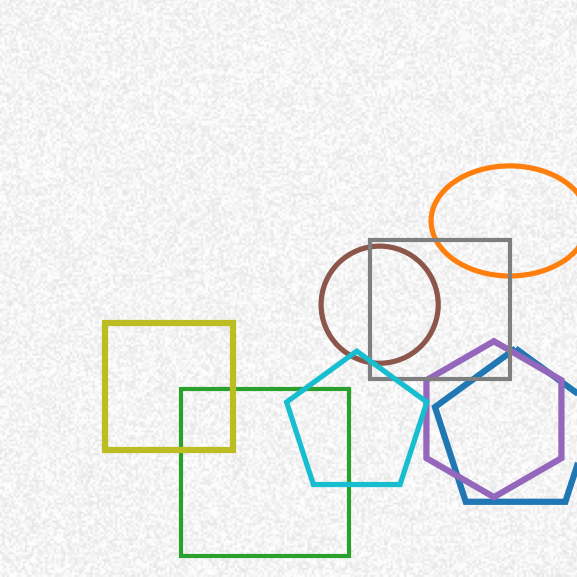[{"shape": "pentagon", "thickness": 3, "radius": 0.73, "center": [0.893, 0.249]}, {"shape": "oval", "thickness": 2.5, "radius": 0.68, "center": [0.883, 0.617]}, {"shape": "square", "thickness": 2, "radius": 0.73, "center": [0.459, 0.181]}, {"shape": "hexagon", "thickness": 3, "radius": 0.67, "center": [0.855, 0.273]}, {"shape": "circle", "thickness": 2.5, "radius": 0.51, "center": [0.657, 0.472]}, {"shape": "square", "thickness": 2, "radius": 0.6, "center": [0.762, 0.463]}, {"shape": "square", "thickness": 3, "radius": 0.55, "center": [0.292, 0.329]}, {"shape": "pentagon", "thickness": 2.5, "radius": 0.64, "center": [0.618, 0.263]}]